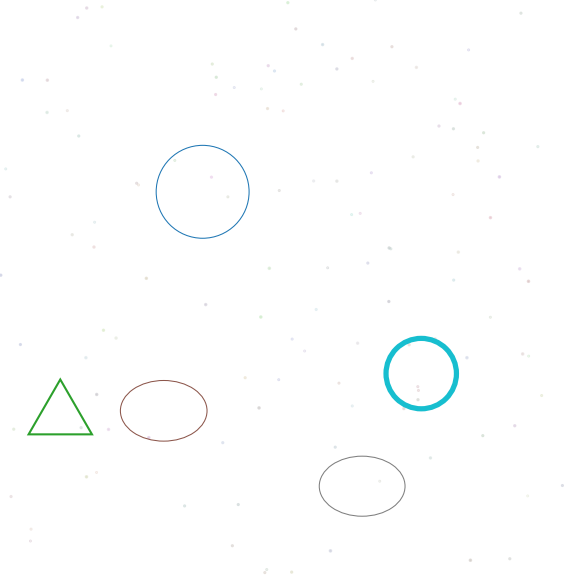[{"shape": "circle", "thickness": 0.5, "radius": 0.4, "center": [0.351, 0.667]}, {"shape": "triangle", "thickness": 1, "radius": 0.32, "center": [0.104, 0.279]}, {"shape": "oval", "thickness": 0.5, "radius": 0.38, "center": [0.283, 0.288]}, {"shape": "oval", "thickness": 0.5, "radius": 0.37, "center": [0.627, 0.157]}, {"shape": "circle", "thickness": 2.5, "radius": 0.3, "center": [0.729, 0.352]}]